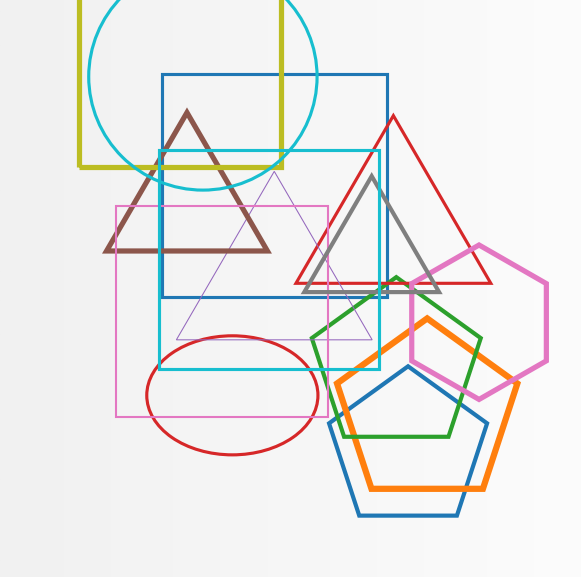[{"shape": "pentagon", "thickness": 2, "radius": 0.71, "center": [0.702, 0.222]}, {"shape": "square", "thickness": 1.5, "radius": 0.97, "center": [0.472, 0.677]}, {"shape": "pentagon", "thickness": 3, "radius": 0.82, "center": [0.735, 0.285]}, {"shape": "pentagon", "thickness": 2, "radius": 0.76, "center": [0.682, 0.366]}, {"shape": "oval", "thickness": 1.5, "radius": 0.74, "center": [0.4, 0.315]}, {"shape": "triangle", "thickness": 1.5, "radius": 0.97, "center": [0.677, 0.605]}, {"shape": "triangle", "thickness": 0.5, "radius": 0.97, "center": [0.472, 0.508]}, {"shape": "triangle", "thickness": 2.5, "radius": 0.8, "center": [0.322, 0.644]}, {"shape": "hexagon", "thickness": 2.5, "radius": 0.67, "center": [0.824, 0.441]}, {"shape": "square", "thickness": 1, "radius": 0.91, "center": [0.382, 0.46]}, {"shape": "triangle", "thickness": 2, "radius": 0.67, "center": [0.639, 0.56]}, {"shape": "square", "thickness": 2.5, "radius": 0.87, "center": [0.309, 0.883]}, {"shape": "circle", "thickness": 1.5, "radius": 0.98, "center": [0.349, 0.866]}, {"shape": "square", "thickness": 1.5, "radius": 0.95, "center": [0.462, 0.55]}]